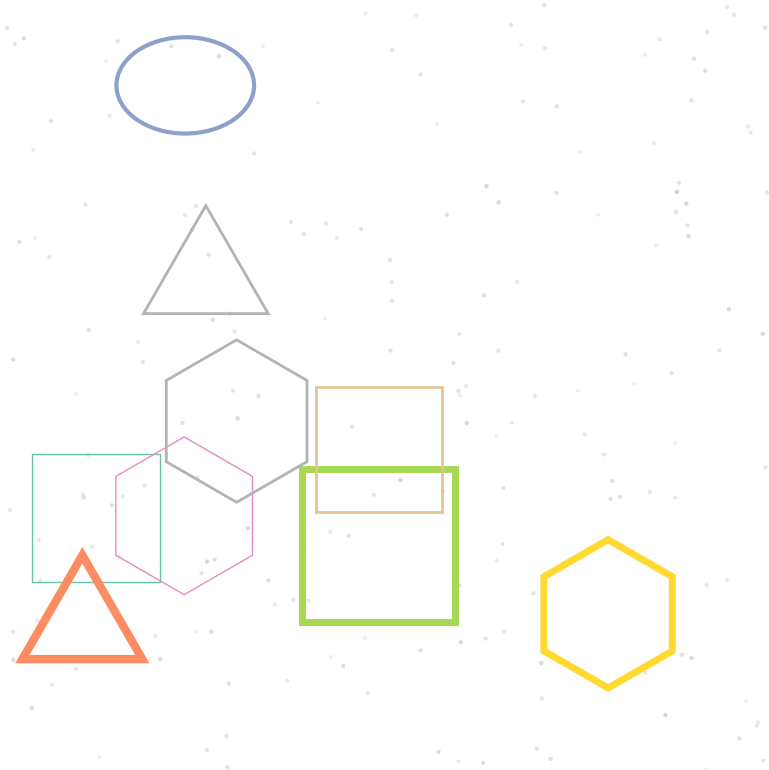[{"shape": "square", "thickness": 0.5, "radius": 0.41, "center": [0.125, 0.327]}, {"shape": "triangle", "thickness": 3, "radius": 0.45, "center": [0.107, 0.189]}, {"shape": "oval", "thickness": 1.5, "radius": 0.45, "center": [0.241, 0.889]}, {"shape": "hexagon", "thickness": 0.5, "radius": 0.51, "center": [0.239, 0.33]}, {"shape": "square", "thickness": 2.5, "radius": 0.5, "center": [0.492, 0.291]}, {"shape": "hexagon", "thickness": 2.5, "radius": 0.48, "center": [0.79, 0.203]}, {"shape": "square", "thickness": 1, "radius": 0.41, "center": [0.493, 0.417]}, {"shape": "triangle", "thickness": 1, "radius": 0.47, "center": [0.267, 0.639]}, {"shape": "hexagon", "thickness": 1, "radius": 0.53, "center": [0.307, 0.453]}]